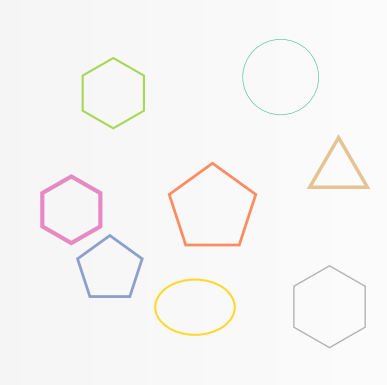[{"shape": "circle", "thickness": 0.5, "radius": 0.49, "center": [0.724, 0.8]}, {"shape": "pentagon", "thickness": 2, "radius": 0.59, "center": [0.548, 0.459]}, {"shape": "pentagon", "thickness": 2, "radius": 0.44, "center": [0.283, 0.301]}, {"shape": "hexagon", "thickness": 3, "radius": 0.43, "center": [0.184, 0.455]}, {"shape": "hexagon", "thickness": 1.5, "radius": 0.46, "center": [0.292, 0.758]}, {"shape": "oval", "thickness": 1.5, "radius": 0.51, "center": [0.503, 0.202]}, {"shape": "triangle", "thickness": 2.5, "radius": 0.43, "center": [0.874, 0.557]}, {"shape": "hexagon", "thickness": 1, "radius": 0.53, "center": [0.85, 0.203]}]